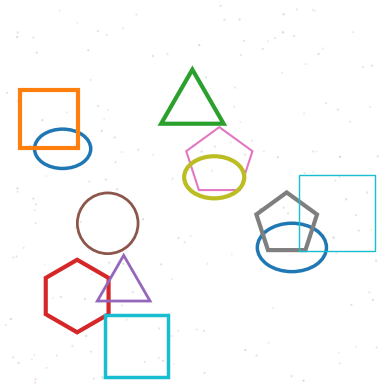[{"shape": "oval", "thickness": 2.5, "radius": 0.45, "center": [0.758, 0.357]}, {"shape": "oval", "thickness": 2.5, "radius": 0.36, "center": [0.163, 0.614]}, {"shape": "square", "thickness": 3, "radius": 0.37, "center": [0.127, 0.691]}, {"shape": "triangle", "thickness": 3, "radius": 0.47, "center": [0.5, 0.726]}, {"shape": "hexagon", "thickness": 3, "radius": 0.47, "center": [0.2, 0.231]}, {"shape": "triangle", "thickness": 2, "radius": 0.4, "center": [0.321, 0.258]}, {"shape": "circle", "thickness": 2, "radius": 0.39, "center": [0.28, 0.42]}, {"shape": "pentagon", "thickness": 1.5, "radius": 0.45, "center": [0.57, 0.579]}, {"shape": "pentagon", "thickness": 3, "radius": 0.41, "center": [0.745, 0.417]}, {"shape": "oval", "thickness": 3, "radius": 0.39, "center": [0.556, 0.54]}, {"shape": "square", "thickness": 2.5, "radius": 0.41, "center": [0.355, 0.101]}, {"shape": "square", "thickness": 1, "radius": 0.5, "center": [0.876, 0.447]}]